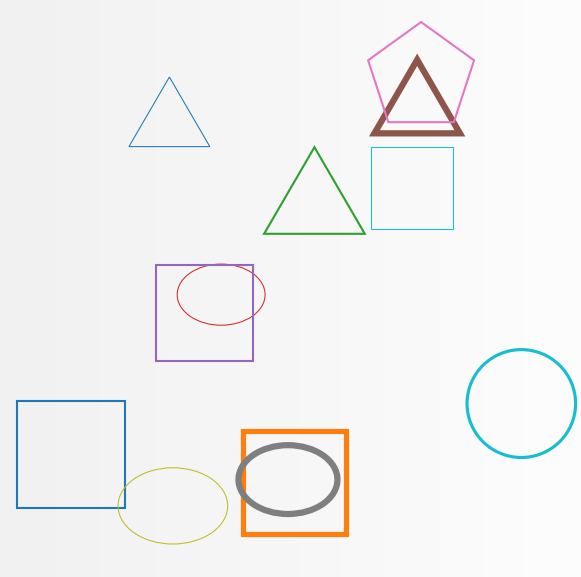[{"shape": "triangle", "thickness": 0.5, "radius": 0.4, "center": [0.291, 0.785]}, {"shape": "square", "thickness": 1, "radius": 0.46, "center": [0.122, 0.213]}, {"shape": "square", "thickness": 2.5, "radius": 0.45, "center": [0.507, 0.163]}, {"shape": "triangle", "thickness": 1, "radius": 0.5, "center": [0.541, 0.644]}, {"shape": "oval", "thickness": 0.5, "radius": 0.38, "center": [0.38, 0.489]}, {"shape": "square", "thickness": 1, "radius": 0.42, "center": [0.352, 0.457]}, {"shape": "triangle", "thickness": 3, "radius": 0.42, "center": [0.718, 0.811]}, {"shape": "pentagon", "thickness": 1, "radius": 0.48, "center": [0.724, 0.865]}, {"shape": "oval", "thickness": 3, "radius": 0.43, "center": [0.495, 0.169]}, {"shape": "oval", "thickness": 0.5, "radius": 0.47, "center": [0.297, 0.123]}, {"shape": "circle", "thickness": 1.5, "radius": 0.47, "center": [0.897, 0.3]}, {"shape": "square", "thickness": 0.5, "radius": 0.35, "center": [0.709, 0.673]}]